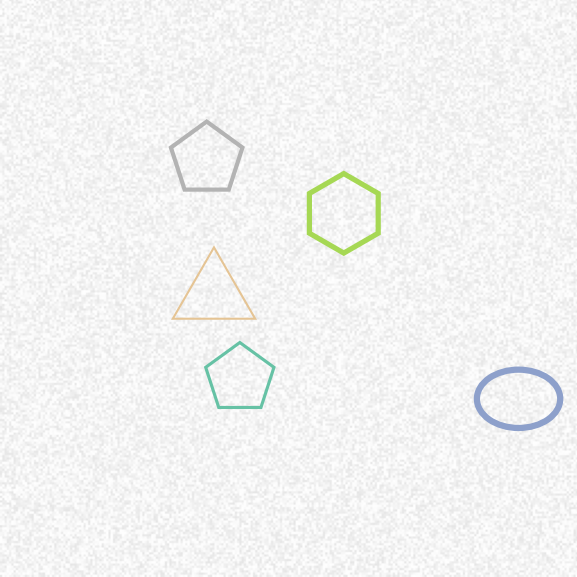[{"shape": "pentagon", "thickness": 1.5, "radius": 0.31, "center": [0.415, 0.344]}, {"shape": "oval", "thickness": 3, "radius": 0.36, "center": [0.898, 0.309]}, {"shape": "hexagon", "thickness": 2.5, "radius": 0.34, "center": [0.595, 0.63]}, {"shape": "triangle", "thickness": 1, "radius": 0.41, "center": [0.371, 0.488]}, {"shape": "pentagon", "thickness": 2, "radius": 0.33, "center": [0.358, 0.723]}]